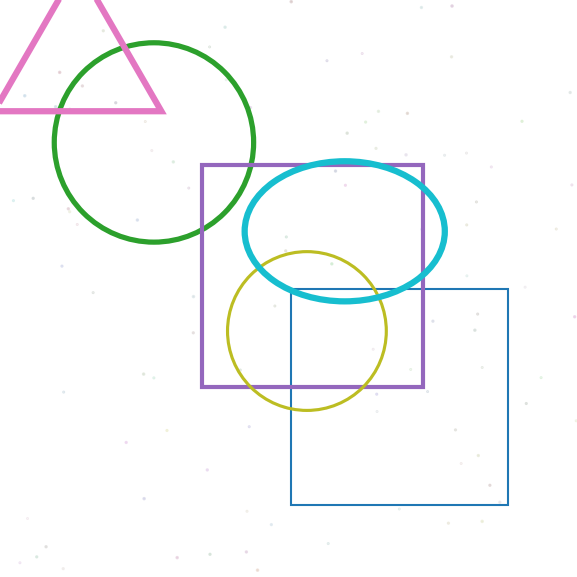[{"shape": "square", "thickness": 1, "radius": 0.94, "center": [0.692, 0.311]}, {"shape": "circle", "thickness": 2.5, "radius": 0.86, "center": [0.267, 0.752]}, {"shape": "square", "thickness": 2, "radius": 0.96, "center": [0.541, 0.521]}, {"shape": "triangle", "thickness": 3, "radius": 0.84, "center": [0.135, 0.89]}, {"shape": "circle", "thickness": 1.5, "radius": 0.69, "center": [0.531, 0.426]}, {"shape": "oval", "thickness": 3, "radius": 0.87, "center": [0.597, 0.599]}]